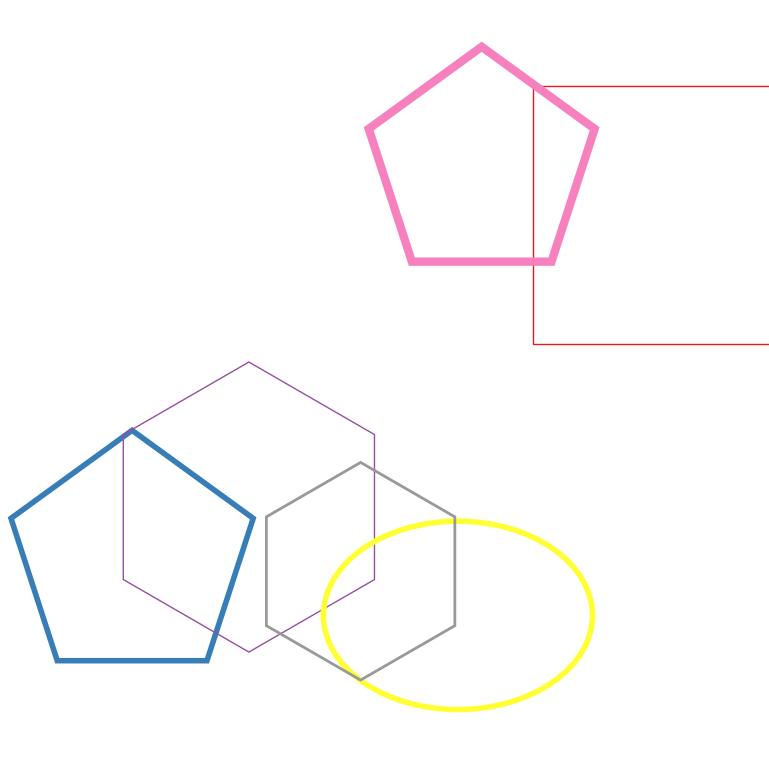[{"shape": "square", "thickness": 0.5, "radius": 0.84, "center": [0.86, 0.721]}, {"shape": "pentagon", "thickness": 2, "radius": 0.83, "center": [0.172, 0.276]}, {"shape": "hexagon", "thickness": 0.5, "radius": 0.94, "center": [0.323, 0.341]}, {"shape": "oval", "thickness": 2, "radius": 0.87, "center": [0.595, 0.201]}, {"shape": "pentagon", "thickness": 3, "radius": 0.77, "center": [0.626, 0.785]}, {"shape": "hexagon", "thickness": 1, "radius": 0.71, "center": [0.468, 0.258]}]